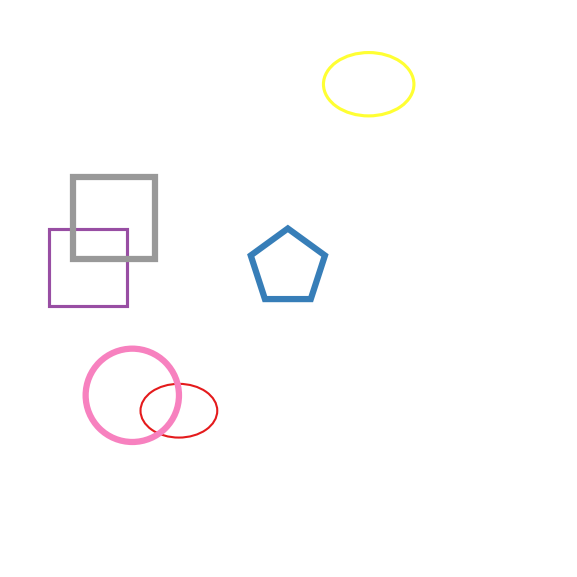[{"shape": "oval", "thickness": 1, "radius": 0.33, "center": [0.31, 0.288]}, {"shape": "pentagon", "thickness": 3, "radius": 0.34, "center": [0.498, 0.536]}, {"shape": "square", "thickness": 1.5, "radius": 0.34, "center": [0.152, 0.536]}, {"shape": "oval", "thickness": 1.5, "radius": 0.39, "center": [0.638, 0.853]}, {"shape": "circle", "thickness": 3, "radius": 0.4, "center": [0.229, 0.315]}, {"shape": "square", "thickness": 3, "radius": 0.35, "center": [0.198, 0.621]}]